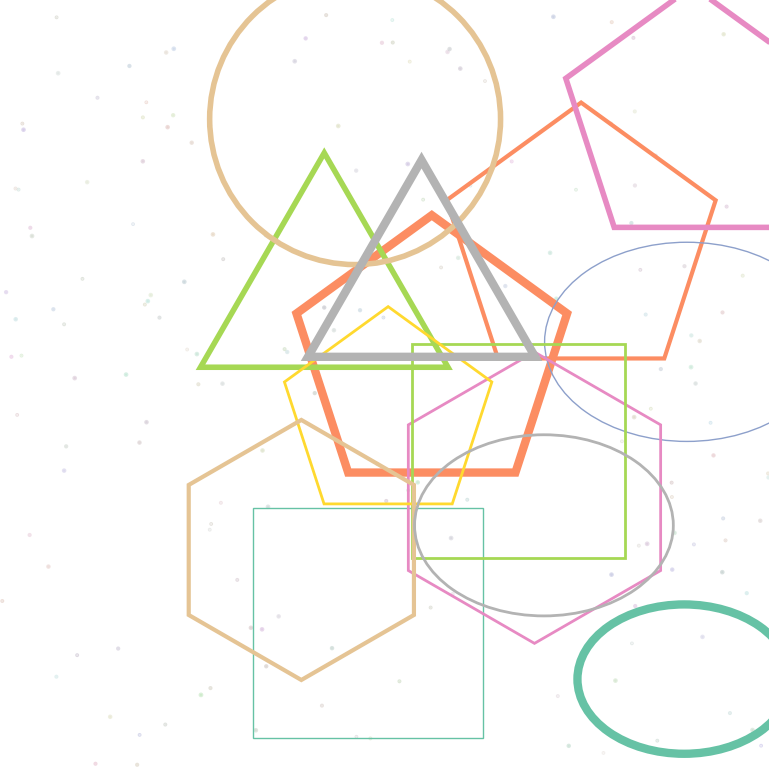[{"shape": "oval", "thickness": 3, "radius": 0.69, "center": [0.888, 0.118]}, {"shape": "square", "thickness": 0.5, "radius": 0.75, "center": [0.478, 0.191]}, {"shape": "pentagon", "thickness": 3, "radius": 0.92, "center": [0.561, 0.536]}, {"shape": "pentagon", "thickness": 1.5, "radius": 0.92, "center": [0.755, 0.683]}, {"shape": "oval", "thickness": 0.5, "radius": 0.92, "center": [0.892, 0.556]}, {"shape": "pentagon", "thickness": 2, "radius": 0.87, "center": [0.899, 0.845]}, {"shape": "hexagon", "thickness": 1, "radius": 0.95, "center": [0.694, 0.354]}, {"shape": "square", "thickness": 1, "radius": 0.69, "center": [0.673, 0.415]}, {"shape": "triangle", "thickness": 2, "radius": 0.93, "center": [0.421, 0.616]}, {"shape": "pentagon", "thickness": 1, "radius": 0.71, "center": [0.504, 0.46]}, {"shape": "circle", "thickness": 2, "radius": 0.94, "center": [0.461, 0.845]}, {"shape": "hexagon", "thickness": 1.5, "radius": 0.84, "center": [0.391, 0.286]}, {"shape": "triangle", "thickness": 3, "radius": 0.85, "center": [0.547, 0.622]}, {"shape": "oval", "thickness": 1, "radius": 0.84, "center": [0.706, 0.318]}]